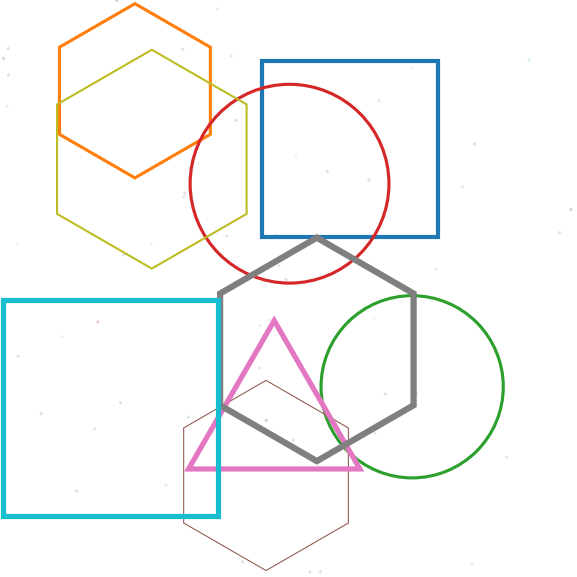[{"shape": "square", "thickness": 2, "radius": 0.76, "center": [0.606, 0.741]}, {"shape": "hexagon", "thickness": 1.5, "radius": 0.75, "center": [0.234, 0.842]}, {"shape": "circle", "thickness": 1.5, "radius": 0.79, "center": [0.714, 0.329]}, {"shape": "circle", "thickness": 1.5, "radius": 0.86, "center": [0.501, 0.681]}, {"shape": "hexagon", "thickness": 0.5, "radius": 0.82, "center": [0.461, 0.176]}, {"shape": "triangle", "thickness": 2.5, "radius": 0.86, "center": [0.475, 0.273]}, {"shape": "hexagon", "thickness": 3, "radius": 0.97, "center": [0.549, 0.394]}, {"shape": "hexagon", "thickness": 1, "radius": 0.95, "center": [0.263, 0.724]}, {"shape": "square", "thickness": 2.5, "radius": 0.93, "center": [0.192, 0.293]}]